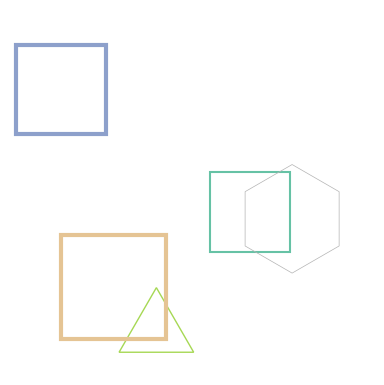[{"shape": "square", "thickness": 1.5, "radius": 0.52, "center": [0.648, 0.45]}, {"shape": "square", "thickness": 3, "radius": 0.58, "center": [0.158, 0.768]}, {"shape": "triangle", "thickness": 1, "radius": 0.56, "center": [0.406, 0.141]}, {"shape": "square", "thickness": 3, "radius": 0.68, "center": [0.295, 0.254]}, {"shape": "hexagon", "thickness": 0.5, "radius": 0.71, "center": [0.759, 0.432]}]